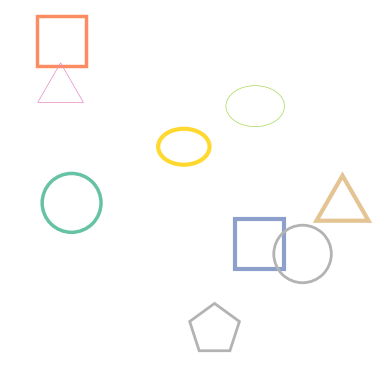[{"shape": "circle", "thickness": 2.5, "radius": 0.38, "center": [0.186, 0.473]}, {"shape": "square", "thickness": 2.5, "radius": 0.32, "center": [0.159, 0.894]}, {"shape": "square", "thickness": 3, "radius": 0.32, "center": [0.674, 0.366]}, {"shape": "triangle", "thickness": 0.5, "radius": 0.34, "center": [0.157, 0.768]}, {"shape": "oval", "thickness": 0.5, "radius": 0.38, "center": [0.663, 0.724]}, {"shape": "oval", "thickness": 3, "radius": 0.33, "center": [0.478, 0.619]}, {"shape": "triangle", "thickness": 3, "radius": 0.39, "center": [0.89, 0.466]}, {"shape": "pentagon", "thickness": 2, "radius": 0.34, "center": [0.557, 0.144]}, {"shape": "circle", "thickness": 2, "radius": 0.37, "center": [0.786, 0.34]}]